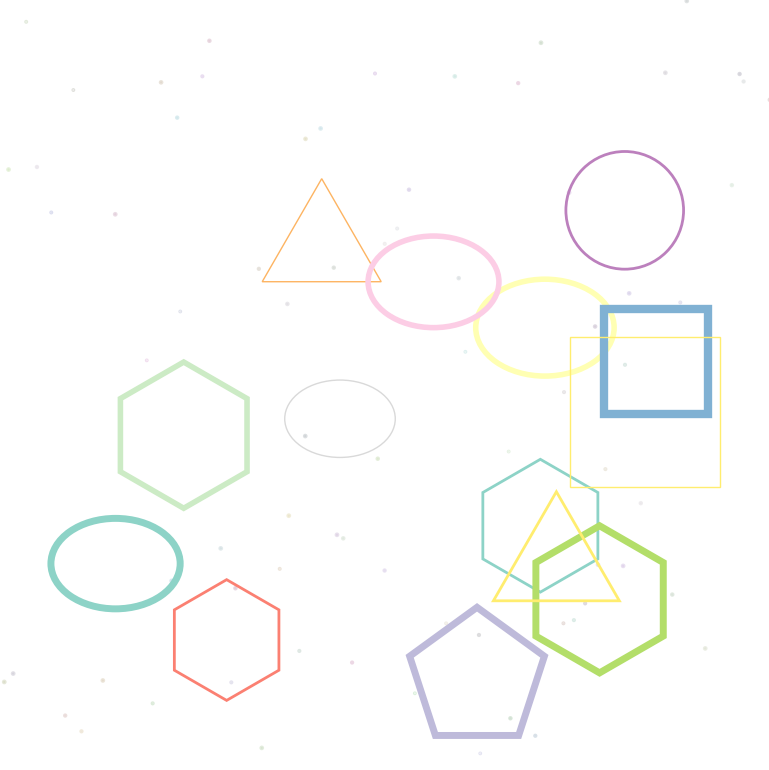[{"shape": "oval", "thickness": 2.5, "radius": 0.42, "center": [0.15, 0.268]}, {"shape": "hexagon", "thickness": 1, "radius": 0.43, "center": [0.702, 0.317]}, {"shape": "oval", "thickness": 2, "radius": 0.45, "center": [0.708, 0.574]}, {"shape": "pentagon", "thickness": 2.5, "radius": 0.46, "center": [0.62, 0.119]}, {"shape": "hexagon", "thickness": 1, "radius": 0.39, "center": [0.294, 0.169]}, {"shape": "square", "thickness": 3, "radius": 0.34, "center": [0.852, 0.531]}, {"shape": "triangle", "thickness": 0.5, "radius": 0.45, "center": [0.418, 0.679]}, {"shape": "hexagon", "thickness": 2.5, "radius": 0.48, "center": [0.779, 0.222]}, {"shape": "oval", "thickness": 2, "radius": 0.42, "center": [0.563, 0.634]}, {"shape": "oval", "thickness": 0.5, "radius": 0.36, "center": [0.442, 0.456]}, {"shape": "circle", "thickness": 1, "radius": 0.38, "center": [0.811, 0.727]}, {"shape": "hexagon", "thickness": 2, "radius": 0.47, "center": [0.239, 0.435]}, {"shape": "triangle", "thickness": 1, "radius": 0.47, "center": [0.723, 0.267]}, {"shape": "square", "thickness": 0.5, "radius": 0.49, "center": [0.837, 0.465]}]